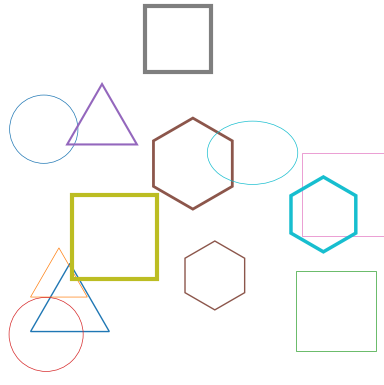[{"shape": "triangle", "thickness": 1, "radius": 0.59, "center": [0.182, 0.198]}, {"shape": "circle", "thickness": 0.5, "radius": 0.44, "center": [0.114, 0.664]}, {"shape": "triangle", "thickness": 0.5, "radius": 0.43, "center": [0.153, 0.271]}, {"shape": "square", "thickness": 0.5, "radius": 0.52, "center": [0.872, 0.193]}, {"shape": "circle", "thickness": 0.5, "radius": 0.48, "center": [0.12, 0.131]}, {"shape": "triangle", "thickness": 1.5, "radius": 0.52, "center": [0.265, 0.677]}, {"shape": "hexagon", "thickness": 1, "radius": 0.45, "center": [0.558, 0.285]}, {"shape": "hexagon", "thickness": 2, "radius": 0.59, "center": [0.501, 0.575]}, {"shape": "square", "thickness": 0.5, "radius": 0.54, "center": [0.892, 0.495]}, {"shape": "square", "thickness": 3, "radius": 0.43, "center": [0.463, 0.899]}, {"shape": "square", "thickness": 3, "radius": 0.55, "center": [0.298, 0.384]}, {"shape": "oval", "thickness": 0.5, "radius": 0.59, "center": [0.656, 0.603]}, {"shape": "hexagon", "thickness": 2.5, "radius": 0.49, "center": [0.84, 0.443]}]